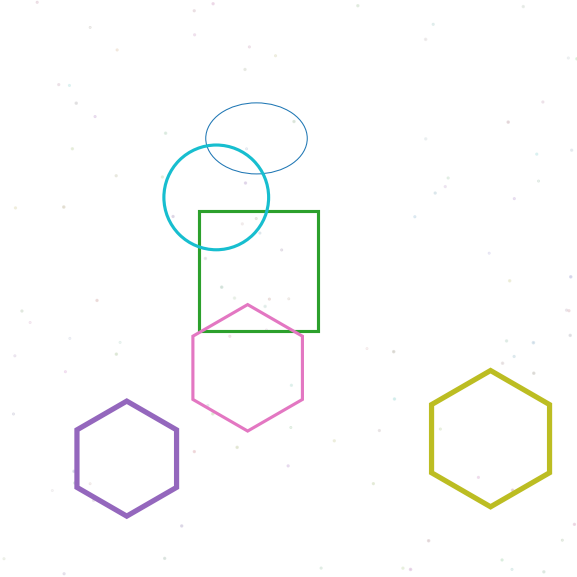[{"shape": "oval", "thickness": 0.5, "radius": 0.44, "center": [0.444, 0.759]}, {"shape": "square", "thickness": 1.5, "radius": 0.52, "center": [0.448, 0.53]}, {"shape": "hexagon", "thickness": 2.5, "radius": 0.5, "center": [0.219, 0.205]}, {"shape": "hexagon", "thickness": 1.5, "radius": 0.55, "center": [0.429, 0.362]}, {"shape": "hexagon", "thickness": 2.5, "radius": 0.59, "center": [0.849, 0.24]}, {"shape": "circle", "thickness": 1.5, "radius": 0.45, "center": [0.374, 0.657]}]